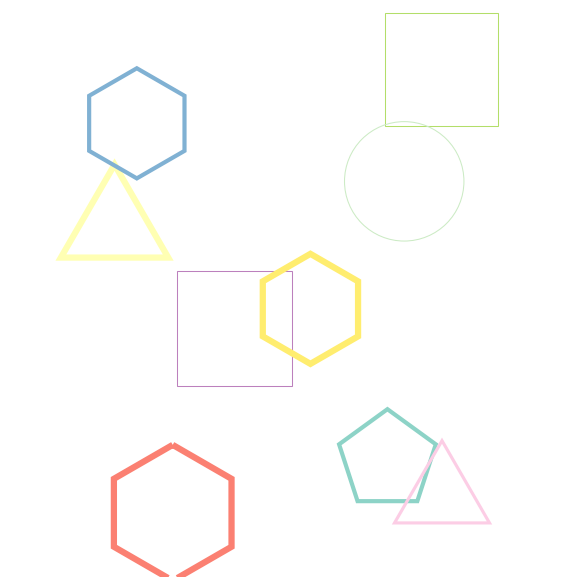[{"shape": "pentagon", "thickness": 2, "radius": 0.44, "center": [0.671, 0.203]}, {"shape": "triangle", "thickness": 3, "radius": 0.54, "center": [0.198, 0.607]}, {"shape": "hexagon", "thickness": 3, "radius": 0.59, "center": [0.299, 0.111]}, {"shape": "hexagon", "thickness": 2, "radius": 0.48, "center": [0.237, 0.786]}, {"shape": "square", "thickness": 0.5, "radius": 0.49, "center": [0.764, 0.878]}, {"shape": "triangle", "thickness": 1.5, "radius": 0.47, "center": [0.765, 0.141]}, {"shape": "square", "thickness": 0.5, "radius": 0.5, "center": [0.407, 0.431]}, {"shape": "circle", "thickness": 0.5, "radius": 0.52, "center": [0.7, 0.685]}, {"shape": "hexagon", "thickness": 3, "radius": 0.48, "center": [0.538, 0.464]}]